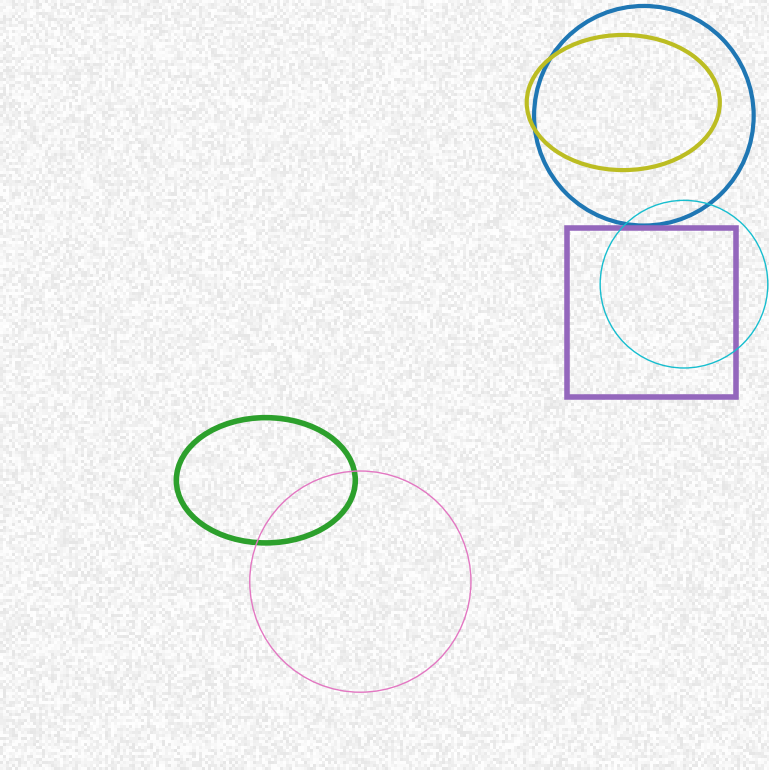[{"shape": "circle", "thickness": 1.5, "radius": 0.71, "center": [0.836, 0.85]}, {"shape": "oval", "thickness": 2, "radius": 0.58, "center": [0.345, 0.376]}, {"shape": "square", "thickness": 2, "radius": 0.55, "center": [0.846, 0.594]}, {"shape": "circle", "thickness": 0.5, "radius": 0.72, "center": [0.468, 0.245]}, {"shape": "oval", "thickness": 1.5, "radius": 0.63, "center": [0.809, 0.867]}, {"shape": "circle", "thickness": 0.5, "radius": 0.54, "center": [0.888, 0.631]}]